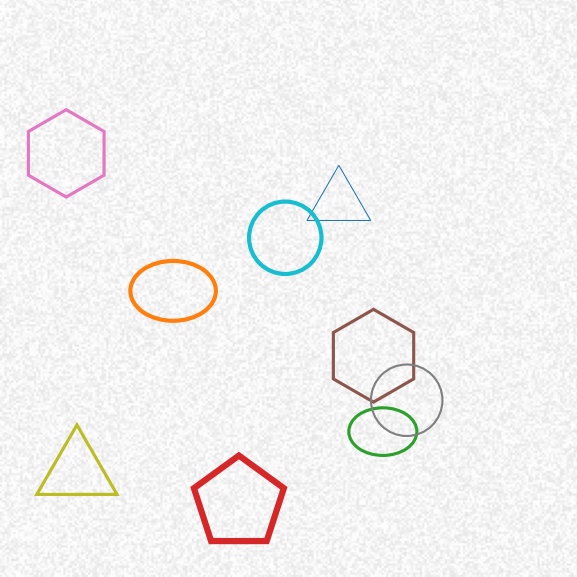[{"shape": "triangle", "thickness": 0.5, "radius": 0.32, "center": [0.587, 0.649]}, {"shape": "oval", "thickness": 2, "radius": 0.37, "center": [0.3, 0.495]}, {"shape": "oval", "thickness": 1.5, "radius": 0.29, "center": [0.663, 0.252]}, {"shape": "pentagon", "thickness": 3, "radius": 0.41, "center": [0.414, 0.128]}, {"shape": "hexagon", "thickness": 1.5, "radius": 0.4, "center": [0.647, 0.383]}, {"shape": "hexagon", "thickness": 1.5, "radius": 0.38, "center": [0.115, 0.734]}, {"shape": "circle", "thickness": 1, "radius": 0.31, "center": [0.704, 0.306]}, {"shape": "triangle", "thickness": 1.5, "radius": 0.4, "center": [0.133, 0.183]}, {"shape": "circle", "thickness": 2, "radius": 0.31, "center": [0.494, 0.587]}]